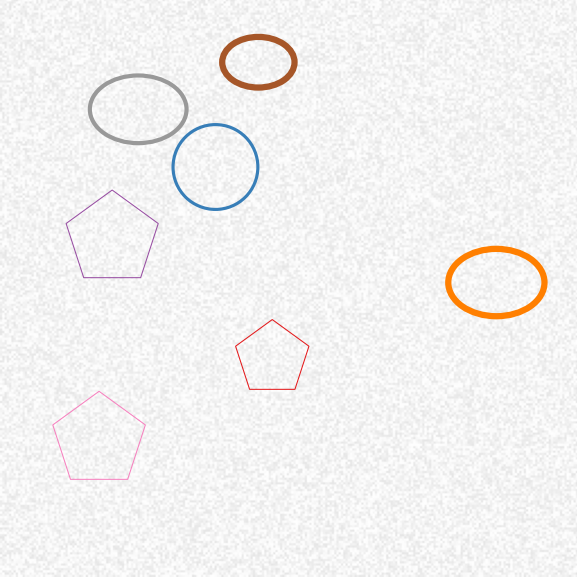[{"shape": "pentagon", "thickness": 0.5, "radius": 0.33, "center": [0.471, 0.379]}, {"shape": "circle", "thickness": 1.5, "radius": 0.37, "center": [0.373, 0.71]}, {"shape": "pentagon", "thickness": 0.5, "radius": 0.42, "center": [0.194, 0.586]}, {"shape": "oval", "thickness": 3, "radius": 0.42, "center": [0.86, 0.51]}, {"shape": "oval", "thickness": 3, "radius": 0.31, "center": [0.447, 0.891]}, {"shape": "pentagon", "thickness": 0.5, "radius": 0.42, "center": [0.172, 0.237]}, {"shape": "oval", "thickness": 2, "radius": 0.42, "center": [0.239, 0.81]}]